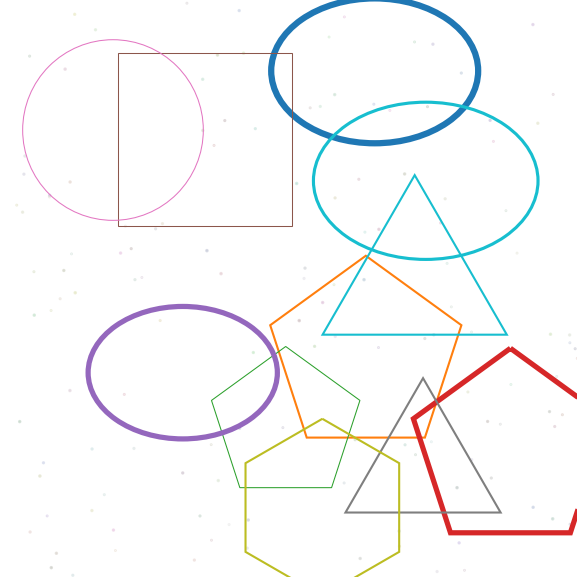[{"shape": "oval", "thickness": 3, "radius": 0.9, "center": [0.649, 0.876]}, {"shape": "pentagon", "thickness": 1, "radius": 0.87, "center": [0.633, 0.382]}, {"shape": "pentagon", "thickness": 0.5, "radius": 0.68, "center": [0.495, 0.264]}, {"shape": "pentagon", "thickness": 2.5, "radius": 0.88, "center": [0.884, 0.219]}, {"shape": "oval", "thickness": 2.5, "radius": 0.82, "center": [0.316, 0.354]}, {"shape": "square", "thickness": 0.5, "radius": 0.75, "center": [0.356, 0.758]}, {"shape": "circle", "thickness": 0.5, "radius": 0.78, "center": [0.196, 0.774]}, {"shape": "triangle", "thickness": 1, "radius": 0.78, "center": [0.733, 0.189]}, {"shape": "hexagon", "thickness": 1, "radius": 0.77, "center": [0.558, 0.12]}, {"shape": "oval", "thickness": 1.5, "radius": 0.97, "center": [0.737, 0.686]}, {"shape": "triangle", "thickness": 1, "radius": 0.92, "center": [0.718, 0.512]}]